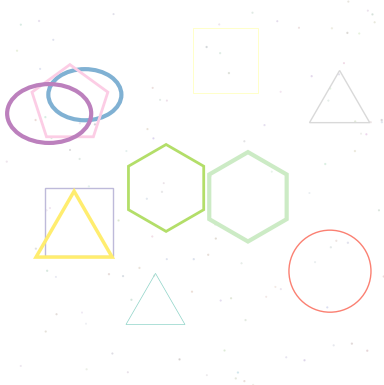[{"shape": "triangle", "thickness": 0.5, "radius": 0.44, "center": [0.404, 0.201]}, {"shape": "square", "thickness": 0.5, "radius": 0.43, "center": [0.586, 0.843]}, {"shape": "square", "thickness": 1, "radius": 0.44, "center": [0.205, 0.424]}, {"shape": "circle", "thickness": 1, "radius": 0.53, "center": [0.857, 0.296]}, {"shape": "oval", "thickness": 3, "radius": 0.47, "center": [0.22, 0.754]}, {"shape": "hexagon", "thickness": 2, "radius": 0.56, "center": [0.431, 0.512]}, {"shape": "pentagon", "thickness": 2, "radius": 0.52, "center": [0.182, 0.729]}, {"shape": "triangle", "thickness": 1, "radius": 0.45, "center": [0.882, 0.727]}, {"shape": "oval", "thickness": 3, "radius": 0.55, "center": [0.128, 0.705]}, {"shape": "hexagon", "thickness": 3, "radius": 0.58, "center": [0.644, 0.489]}, {"shape": "triangle", "thickness": 2.5, "radius": 0.57, "center": [0.192, 0.389]}]